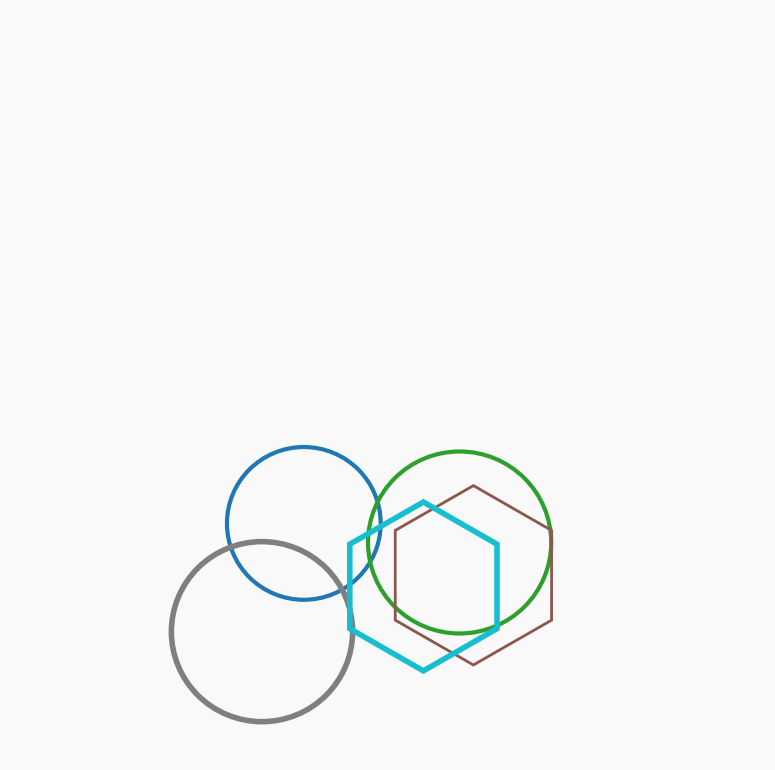[{"shape": "circle", "thickness": 1.5, "radius": 0.5, "center": [0.392, 0.32]}, {"shape": "circle", "thickness": 1.5, "radius": 0.59, "center": [0.593, 0.295]}, {"shape": "hexagon", "thickness": 1, "radius": 0.58, "center": [0.611, 0.253]}, {"shape": "circle", "thickness": 2, "radius": 0.58, "center": [0.338, 0.18]}, {"shape": "hexagon", "thickness": 2, "radius": 0.55, "center": [0.546, 0.238]}]